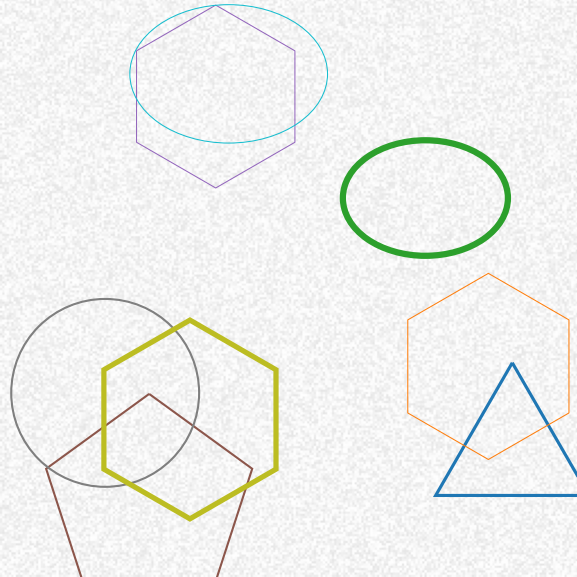[{"shape": "triangle", "thickness": 1.5, "radius": 0.77, "center": [0.887, 0.218]}, {"shape": "hexagon", "thickness": 0.5, "radius": 0.81, "center": [0.846, 0.365]}, {"shape": "oval", "thickness": 3, "radius": 0.71, "center": [0.737, 0.656]}, {"shape": "hexagon", "thickness": 0.5, "radius": 0.79, "center": [0.374, 0.832]}, {"shape": "pentagon", "thickness": 1, "radius": 0.94, "center": [0.258, 0.129]}, {"shape": "circle", "thickness": 1, "radius": 0.81, "center": [0.182, 0.319]}, {"shape": "hexagon", "thickness": 2.5, "radius": 0.86, "center": [0.329, 0.273]}, {"shape": "oval", "thickness": 0.5, "radius": 0.86, "center": [0.396, 0.871]}]